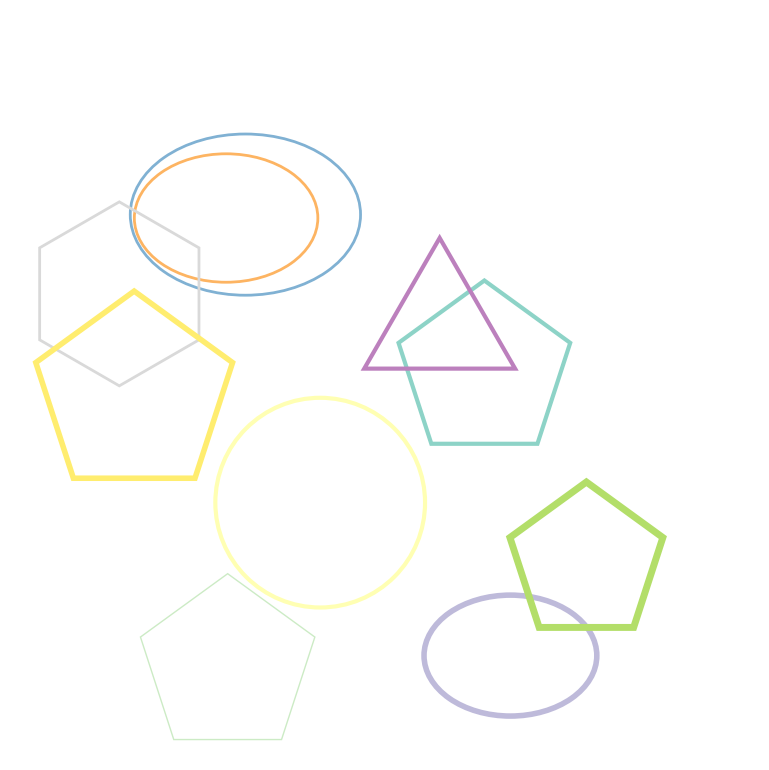[{"shape": "pentagon", "thickness": 1.5, "radius": 0.59, "center": [0.629, 0.518]}, {"shape": "circle", "thickness": 1.5, "radius": 0.68, "center": [0.416, 0.347]}, {"shape": "oval", "thickness": 2, "radius": 0.56, "center": [0.663, 0.149]}, {"shape": "oval", "thickness": 1, "radius": 0.75, "center": [0.319, 0.721]}, {"shape": "oval", "thickness": 1, "radius": 0.6, "center": [0.294, 0.717]}, {"shape": "pentagon", "thickness": 2.5, "radius": 0.52, "center": [0.762, 0.27]}, {"shape": "hexagon", "thickness": 1, "radius": 0.6, "center": [0.155, 0.618]}, {"shape": "triangle", "thickness": 1.5, "radius": 0.57, "center": [0.571, 0.578]}, {"shape": "pentagon", "thickness": 0.5, "radius": 0.6, "center": [0.296, 0.136]}, {"shape": "pentagon", "thickness": 2, "radius": 0.67, "center": [0.174, 0.488]}]